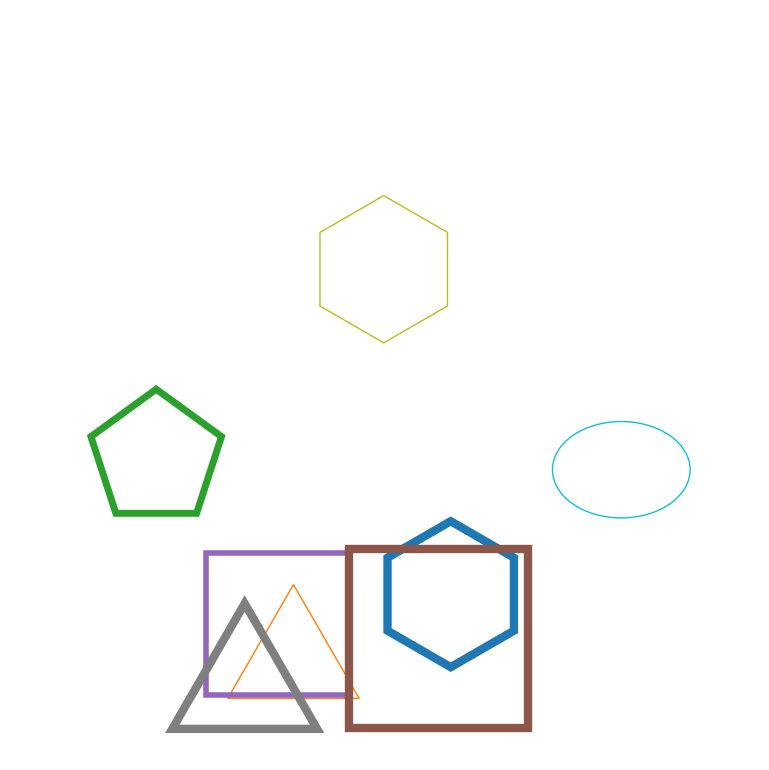[{"shape": "hexagon", "thickness": 3, "radius": 0.47, "center": [0.585, 0.228]}, {"shape": "triangle", "thickness": 0.5, "radius": 0.49, "center": [0.381, 0.142]}, {"shape": "pentagon", "thickness": 2.5, "radius": 0.45, "center": [0.203, 0.405]}, {"shape": "square", "thickness": 2, "radius": 0.46, "center": [0.36, 0.189]}, {"shape": "square", "thickness": 3, "radius": 0.58, "center": [0.57, 0.171]}, {"shape": "triangle", "thickness": 3, "radius": 0.54, "center": [0.318, 0.108]}, {"shape": "hexagon", "thickness": 0.5, "radius": 0.48, "center": [0.498, 0.65]}, {"shape": "oval", "thickness": 0.5, "radius": 0.45, "center": [0.807, 0.39]}]